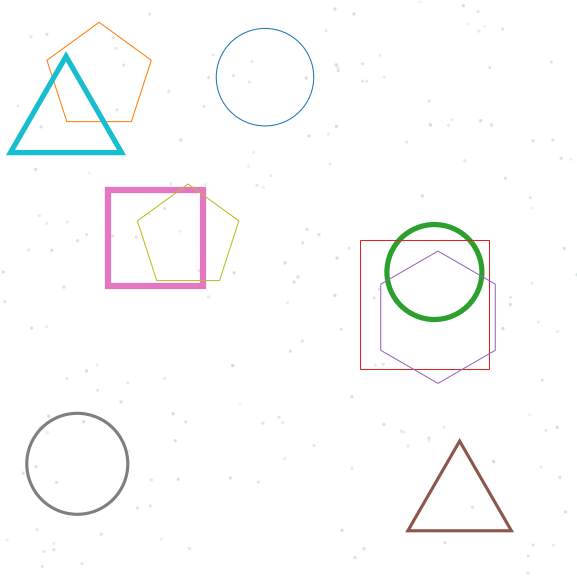[{"shape": "circle", "thickness": 0.5, "radius": 0.42, "center": [0.459, 0.866]}, {"shape": "pentagon", "thickness": 0.5, "radius": 0.48, "center": [0.172, 0.865]}, {"shape": "circle", "thickness": 2.5, "radius": 0.41, "center": [0.752, 0.528]}, {"shape": "square", "thickness": 0.5, "radius": 0.56, "center": [0.735, 0.472]}, {"shape": "hexagon", "thickness": 0.5, "radius": 0.57, "center": [0.758, 0.45]}, {"shape": "triangle", "thickness": 1.5, "radius": 0.52, "center": [0.796, 0.132]}, {"shape": "square", "thickness": 3, "radius": 0.41, "center": [0.269, 0.587]}, {"shape": "circle", "thickness": 1.5, "radius": 0.44, "center": [0.134, 0.196]}, {"shape": "pentagon", "thickness": 0.5, "radius": 0.46, "center": [0.326, 0.588]}, {"shape": "triangle", "thickness": 2.5, "radius": 0.56, "center": [0.114, 0.79]}]